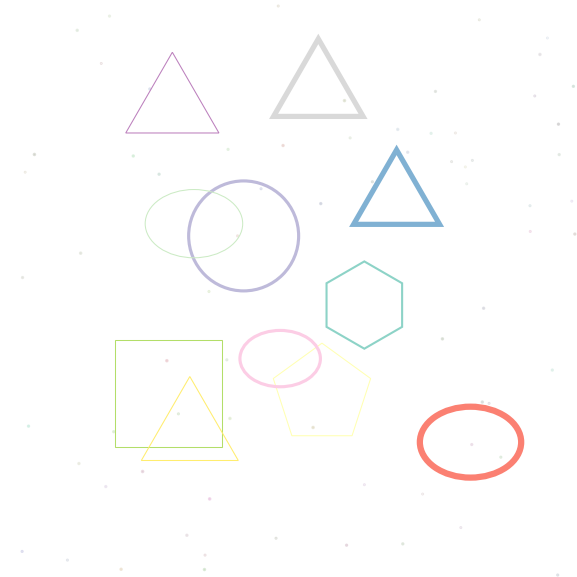[{"shape": "hexagon", "thickness": 1, "radius": 0.38, "center": [0.631, 0.471]}, {"shape": "pentagon", "thickness": 0.5, "radius": 0.44, "center": [0.558, 0.316]}, {"shape": "circle", "thickness": 1.5, "radius": 0.48, "center": [0.422, 0.591]}, {"shape": "oval", "thickness": 3, "radius": 0.44, "center": [0.815, 0.234]}, {"shape": "triangle", "thickness": 2.5, "radius": 0.43, "center": [0.687, 0.654]}, {"shape": "square", "thickness": 0.5, "radius": 0.46, "center": [0.292, 0.317]}, {"shape": "oval", "thickness": 1.5, "radius": 0.35, "center": [0.485, 0.378]}, {"shape": "triangle", "thickness": 2.5, "radius": 0.45, "center": [0.551, 0.842]}, {"shape": "triangle", "thickness": 0.5, "radius": 0.47, "center": [0.298, 0.815]}, {"shape": "oval", "thickness": 0.5, "radius": 0.42, "center": [0.336, 0.612]}, {"shape": "triangle", "thickness": 0.5, "radius": 0.48, "center": [0.329, 0.25]}]